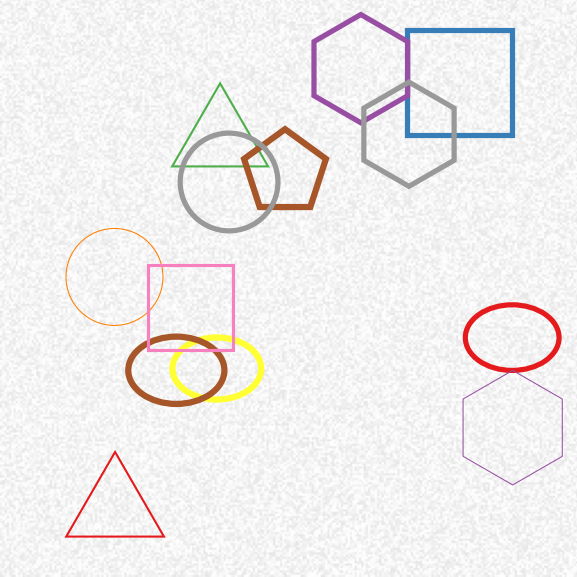[{"shape": "oval", "thickness": 2.5, "radius": 0.41, "center": [0.887, 0.415]}, {"shape": "triangle", "thickness": 1, "radius": 0.49, "center": [0.199, 0.119]}, {"shape": "square", "thickness": 2.5, "radius": 0.45, "center": [0.796, 0.857]}, {"shape": "triangle", "thickness": 1, "radius": 0.48, "center": [0.381, 0.759]}, {"shape": "hexagon", "thickness": 2.5, "radius": 0.47, "center": [0.625, 0.88]}, {"shape": "hexagon", "thickness": 0.5, "radius": 0.5, "center": [0.888, 0.259]}, {"shape": "circle", "thickness": 0.5, "radius": 0.42, "center": [0.198, 0.52]}, {"shape": "oval", "thickness": 3, "radius": 0.38, "center": [0.375, 0.361]}, {"shape": "oval", "thickness": 3, "radius": 0.42, "center": [0.305, 0.358]}, {"shape": "pentagon", "thickness": 3, "radius": 0.37, "center": [0.494, 0.701]}, {"shape": "square", "thickness": 1.5, "radius": 0.37, "center": [0.33, 0.467]}, {"shape": "hexagon", "thickness": 2.5, "radius": 0.45, "center": [0.708, 0.767]}, {"shape": "circle", "thickness": 2.5, "radius": 0.42, "center": [0.397, 0.684]}]